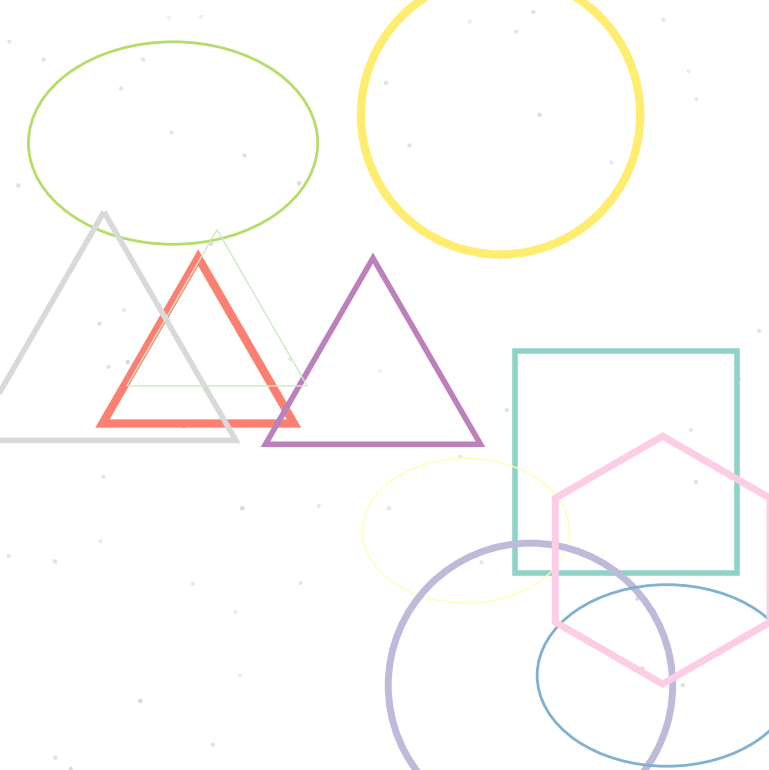[{"shape": "square", "thickness": 2, "radius": 0.72, "center": [0.813, 0.4]}, {"shape": "oval", "thickness": 0.5, "radius": 0.67, "center": [0.605, 0.311]}, {"shape": "circle", "thickness": 2.5, "radius": 0.92, "center": [0.689, 0.11]}, {"shape": "triangle", "thickness": 3, "radius": 0.72, "center": [0.257, 0.522]}, {"shape": "oval", "thickness": 1, "radius": 0.84, "center": [0.866, 0.123]}, {"shape": "oval", "thickness": 1, "radius": 0.94, "center": [0.225, 0.814]}, {"shape": "hexagon", "thickness": 2.5, "radius": 0.8, "center": [0.861, 0.273]}, {"shape": "triangle", "thickness": 2, "radius": 0.99, "center": [0.135, 0.527]}, {"shape": "triangle", "thickness": 2, "radius": 0.81, "center": [0.484, 0.504]}, {"shape": "triangle", "thickness": 0.5, "radius": 0.68, "center": [0.282, 0.566]}, {"shape": "circle", "thickness": 3, "radius": 0.91, "center": [0.65, 0.851]}]